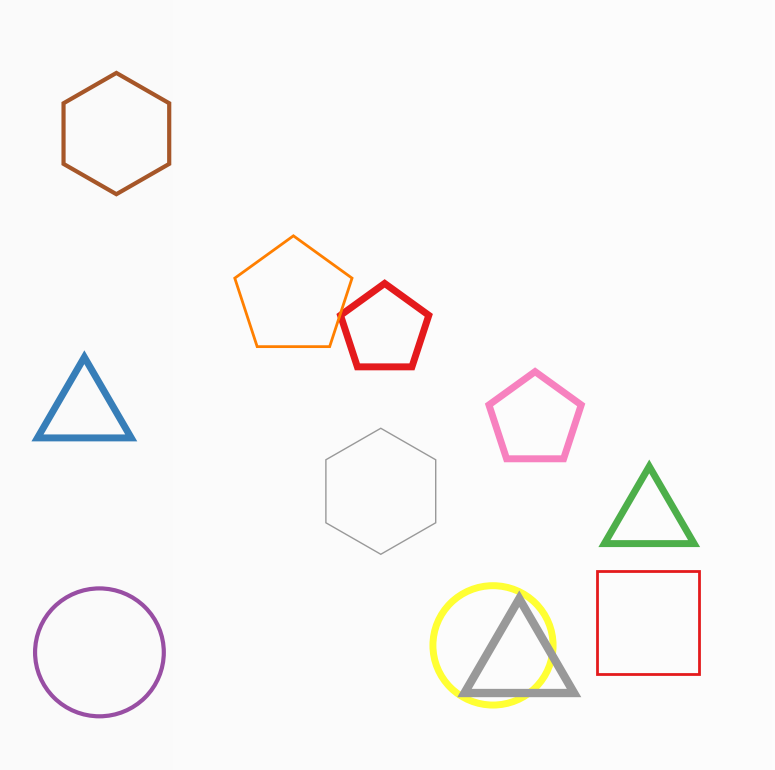[{"shape": "square", "thickness": 1, "radius": 0.33, "center": [0.836, 0.192]}, {"shape": "pentagon", "thickness": 2.5, "radius": 0.3, "center": [0.496, 0.572]}, {"shape": "triangle", "thickness": 2.5, "radius": 0.35, "center": [0.109, 0.466]}, {"shape": "triangle", "thickness": 2.5, "radius": 0.33, "center": [0.838, 0.327]}, {"shape": "circle", "thickness": 1.5, "radius": 0.42, "center": [0.128, 0.153]}, {"shape": "pentagon", "thickness": 1, "radius": 0.4, "center": [0.379, 0.614]}, {"shape": "circle", "thickness": 2.5, "radius": 0.39, "center": [0.636, 0.162]}, {"shape": "hexagon", "thickness": 1.5, "radius": 0.39, "center": [0.15, 0.827]}, {"shape": "pentagon", "thickness": 2.5, "radius": 0.31, "center": [0.69, 0.455]}, {"shape": "triangle", "thickness": 3, "radius": 0.41, "center": [0.67, 0.141]}, {"shape": "hexagon", "thickness": 0.5, "radius": 0.41, "center": [0.491, 0.362]}]